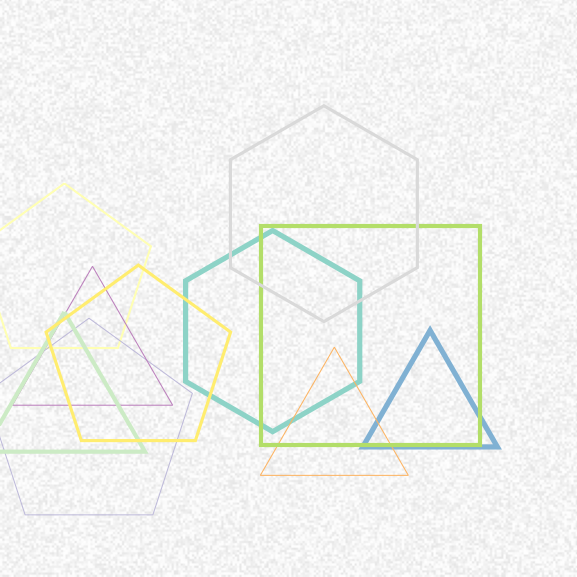[{"shape": "hexagon", "thickness": 2.5, "radius": 0.87, "center": [0.472, 0.426]}, {"shape": "pentagon", "thickness": 1, "radius": 0.79, "center": [0.111, 0.524]}, {"shape": "pentagon", "thickness": 0.5, "radius": 0.94, "center": [0.154, 0.26]}, {"shape": "triangle", "thickness": 2.5, "radius": 0.67, "center": [0.745, 0.293]}, {"shape": "triangle", "thickness": 0.5, "radius": 0.74, "center": [0.579, 0.25]}, {"shape": "square", "thickness": 2, "radius": 0.95, "center": [0.642, 0.418]}, {"shape": "hexagon", "thickness": 1.5, "radius": 0.93, "center": [0.561, 0.629]}, {"shape": "triangle", "thickness": 0.5, "radius": 0.8, "center": [0.16, 0.378]}, {"shape": "triangle", "thickness": 2, "radius": 0.81, "center": [0.111, 0.298]}, {"shape": "pentagon", "thickness": 1.5, "radius": 0.84, "center": [0.24, 0.372]}]